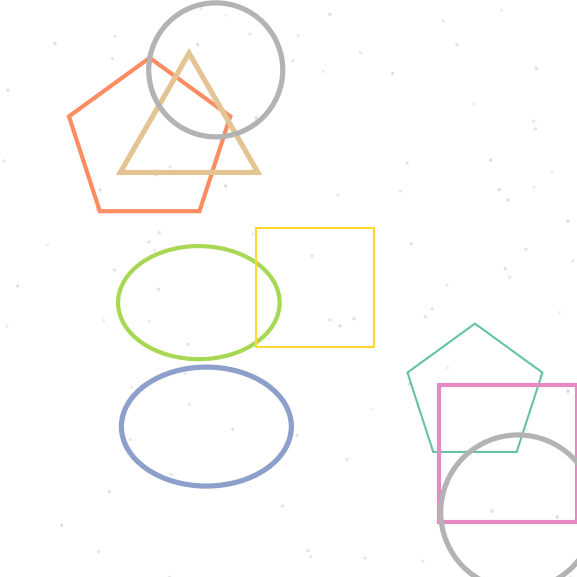[{"shape": "pentagon", "thickness": 1, "radius": 0.61, "center": [0.822, 0.316]}, {"shape": "pentagon", "thickness": 2, "radius": 0.73, "center": [0.259, 0.752]}, {"shape": "oval", "thickness": 2.5, "radius": 0.74, "center": [0.357, 0.26]}, {"shape": "square", "thickness": 2, "radius": 0.6, "center": [0.88, 0.214]}, {"shape": "oval", "thickness": 2, "radius": 0.7, "center": [0.344, 0.475]}, {"shape": "square", "thickness": 1, "radius": 0.51, "center": [0.545, 0.501]}, {"shape": "triangle", "thickness": 2.5, "radius": 0.69, "center": [0.327, 0.769]}, {"shape": "circle", "thickness": 2.5, "radius": 0.58, "center": [0.374, 0.878]}, {"shape": "circle", "thickness": 2.5, "radius": 0.67, "center": [0.897, 0.112]}]